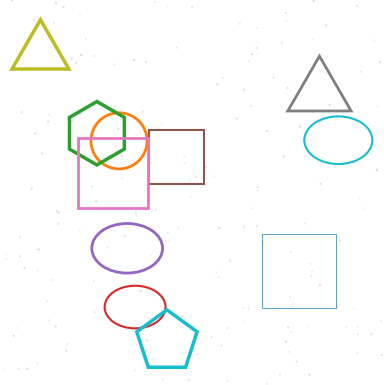[{"shape": "square", "thickness": 0.5, "radius": 0.48, "center": [0.776, 0.295]}, {"shape": "circle", "thickness": 2, "radius": 0.36, "center": [0.309, 0.634]}, {"shape": "hexagon", "thickness": 2.5, "radius": 0.41, "center": [0.252, 0.654]}, {"shape": "oval", "thickness": 1.5, "radius": 0.4, "center": [0.351, 0.202]}, {"shape": "oval", "thickness": 2, "radius": 0.46, "center": [0.33, 0.355]}, {"shape": "square", "thickness": 1.5, "radius": 0.35, "center": [0.458, 0.592]}, {"shape": "square", "thickness": 2, "radius": 0.46, "center": [0.293, 0.55]}, {"shape": "triangle", "thickness": 2, "radius": 0.47, "center": [0.83, 0.759]}, {"shape": "triangle", "thickness": 2.5, "radius": 0.43, "center": [0.105, 0.863]}, {"shape": "pentagon", "thickness": 2.5, "radius": 0.41, "center": [0.434, 0.113]}, {"shape": "oval", "thickness": 1.5, "radius": 0.44, "center": [0.879, 0.636]}]